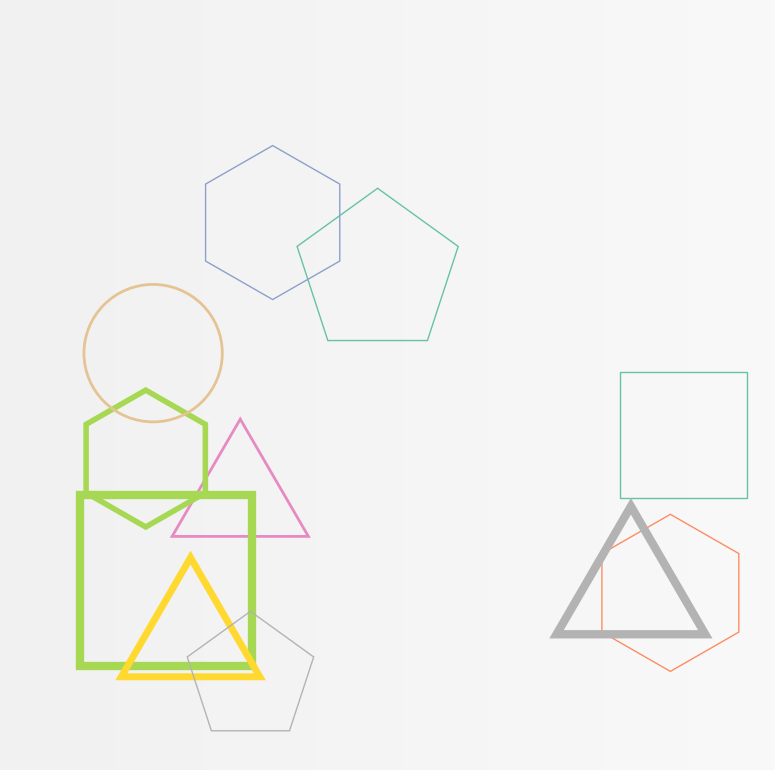[{"shape": "pentagon", "thickness": 0.5, "radius": 0.55, "center": [0.487, 0.646]}, {"shape": "square", "thickness": 0.5, "radius": 0.41, "center": [0.883, 0.435]}, {"shape": "hexagon", "thickness": 0.5, "radius": 0.51, "center": [0.865, 0.23]}, {"shape": "hexagon", "thickness": 0.5, "radius": 0.5, "center": [0.352, 0.711]}, {"shape": "triangle", "thickness": 1, "radius": 0.51, "center": [0.31, 0.354]}, {"shape": "square", "thickness": 3, "radius": 0.55, "center": [0.214, 0.246]}, {"shape": "hexagon", "thickness": 2, "radius": 0.44, "center": [0.188, 0.404]}, {"shape": "triangle", "thickness": 2.5, "radius": 0.52, "center": [0.246, 0.173]}, {"shape": "circle", "thickness": 1, "radius": 0.45, "center": [0.198, 0.541]}, {"shape": "triangle", "thickness": 3, "radius": 0.55, "center": [0.814, 0.232]}, {"shape": "pentagon", "thickness": 0.5, "radius": 0.43, "center": [0.323, 0.12]}]